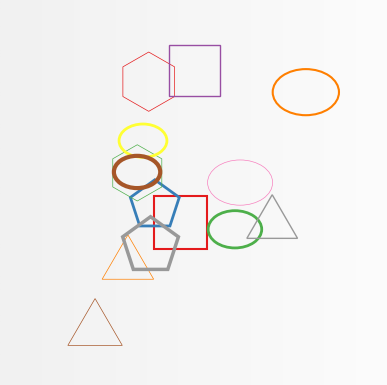[{"shape": "hexagon", "thickness": 0.5, "radius": 0.39, "center": [0.384, 0.788]}, {"shape": "square", "thickness": 1.5, "radius": 0.34, "center": [0.465, 0.422]}, {"shape": "pentagon", "thickness": 2, "radius": 0.33, "center": [0.4, 0.467]}, {"shape": "oval", "thickness": 2, "radius": 0.35, "center": [0.606, 0.404]}, {"shape": "hexagon", "thickness": 0.5, "radius": 0.37, "center": [0.354, 0.551]}, {"shape": "square", "thickness": 1, "radius": 0.33, "center": [0.502, 0.817]}, {"shape": "triangle", "thickness": 0.5, "radius": 0.38, "center": [0.33, 0.313]}, {"shape": "oval", "thickness": 1.5, "radius": 0.43, "center": [0.789, 0.761]}, {"shape": "oval", "thickness": 2, "radius": 0.31, "center": [0.369, 0.635]}, {"shape": "triangle", "thickness": 0.5, "radius": 0.41, "center": [0.245, 0.143]}, {"shape": "oval", "thickness": 3, "radius": 0.3, "center": [0.354, 0.553]}, {"shape": "oval", "thickness": 0.5, "radius": 0.42, "center": [0.62, 0.526]}, {"shape": "triangle", "thickness": 1, "radius": 0.38, "center": [0.702, 0.419]}, {"shape": "pentagon", "thickness": 2.5, "radius": 0.38, "center": [0.389, 0.361]}]